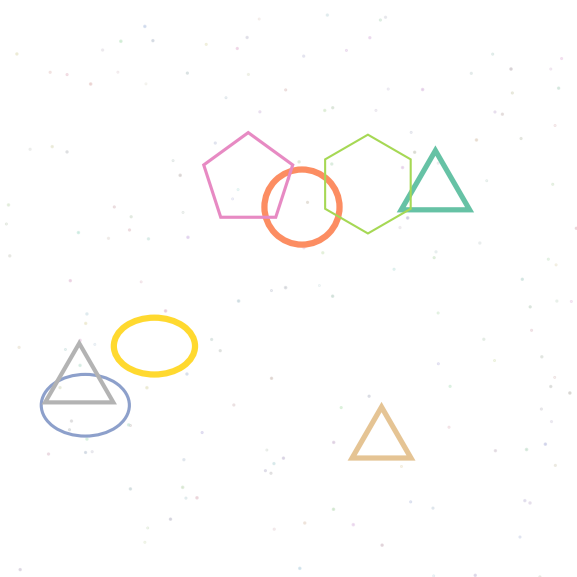[{"shape": "triangle", "thickness": 2.5, "radius": 0.34, "center": [0.754, 0.67]}, {"shape": "circle", "thickness": 3, "radius": 0.33, "center": [0.523, 0.641]}, {"shape": "oval", "thickness": 1.5, "radius": 0.38, "center": [0.148, 0.297]}, {"shape": "pentagon", "thickness": 1.5, "radius": 0.41, "center": [0.43, 0.688]}, {"shape": "hexagon", "thickness": 1, "radius": 0.43, "center": [0.637, 0.68]}, {"shape": "oval", "thickness": 3, "radius": 0.35, "center": [0.267, 0.4]}, {"shape": "triangle", "thickness": 2.5, "radius": 0.29, "center": [0.661, 0.235]}, {"shape": "triangle", "thickness": 2, "radius": 0.34, "center": [0.137, 0.336]}]